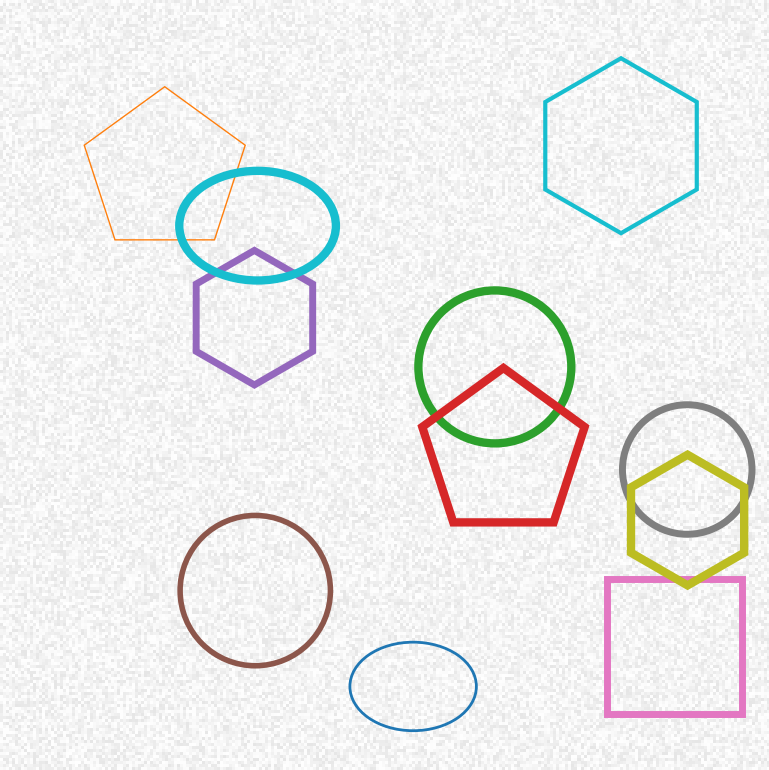[{"shape": "oval", "thickness": 1, "radius": 0.41, "center": [0.537, 0.109]}, {"shape": "pentagon", "thickness": 0.5, "radius": 0.55, "center": [0.214, 0.777]}, {"shape": "circle", "thickness": 3, "radius": 0.5, "center": [0.643, 0.524]}, {"shape": "pentagon", "thickness": 3, "radius": 0.55, "center": [0.654, 0.411]}, {"shape": "hexagon", "thickness": 2.5, "radius": 0.44, "center": [0.33, 0.587]}, {"shape": "circle", "thickness": 2, "radius": 0.49, "center": [0.332, 0.233]}, {"shape": "square", "thickness": 2.5, "radius": 0.44, "center": [0.876, 0.16]}, {"shape": "circle", "thickness": 2.5, "radius": 0.42, "center": [0.893, 0.39]}, {"shape": "hexagon", "thickness": 3, "radius": 0.42, "center": [0.893, 0.325]}, {"shape": "hexagon", "thickness": 1.5, "radius": 0.57, "center": [0.807, 0.811]}, {"shape": "oval", "thickness": 3, "radius": 0.51, "center": [0.335, 0.707]}]